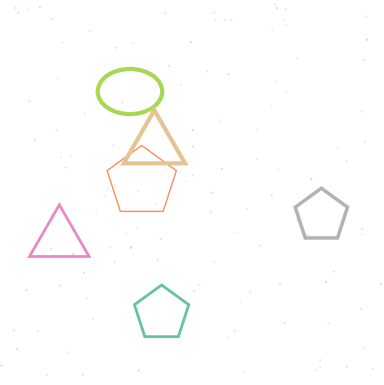[{"shape": "pentagon", "thickness": 2, "radius": 0.37, "center": [0.42, 0.186]}, {"shape": "pentagon", "thickness": 1, "radius": 0.47, "center": [0.368, 0.528]}, {"shape": "triangle", "thickness": 2, "radius": 0.45, "center": [0.154, 0.379]}, {"shape": "oval", "thickness": 3, "radius": 0.42, "center": [0.338, 0.762]}, {"shape": "triangle", "thickness": 3, "radius": 0.46, "center": [0.401, 0.622]}, {"shape": "pentagon", "thickness": 2.5, "radius": 0.36, "center": [0.835, 0.44]}]